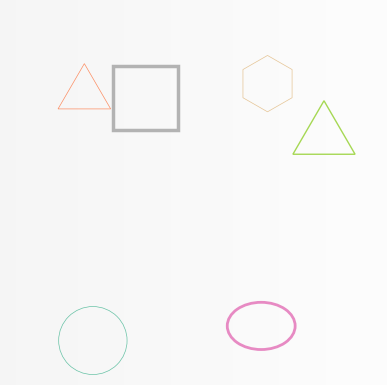[{"shape": "circle", "thickness": 0.5, "radius": 0.44, "center": [0.24, 0.115]}, {"shape": "triangle", "thickness": 0.5, "radius": 0.39, "center": [0.218, 0.756]}, {"shape": "oval", "thickness": 2, "radius": 0.44, "center": [0.674, 0.153]}, {"shape": "triangle", "thickness": 1, "radius": 0.46, "center": [0.836, 0.646]}, {"shape": "hexagon", "thickness": 0.5, "radius": 0.37, "center": [0.69, 0.783]}, {"shape": "square", "thickness": 2.5, "radius": 0.42, "center": [0.376, 0.744]}]